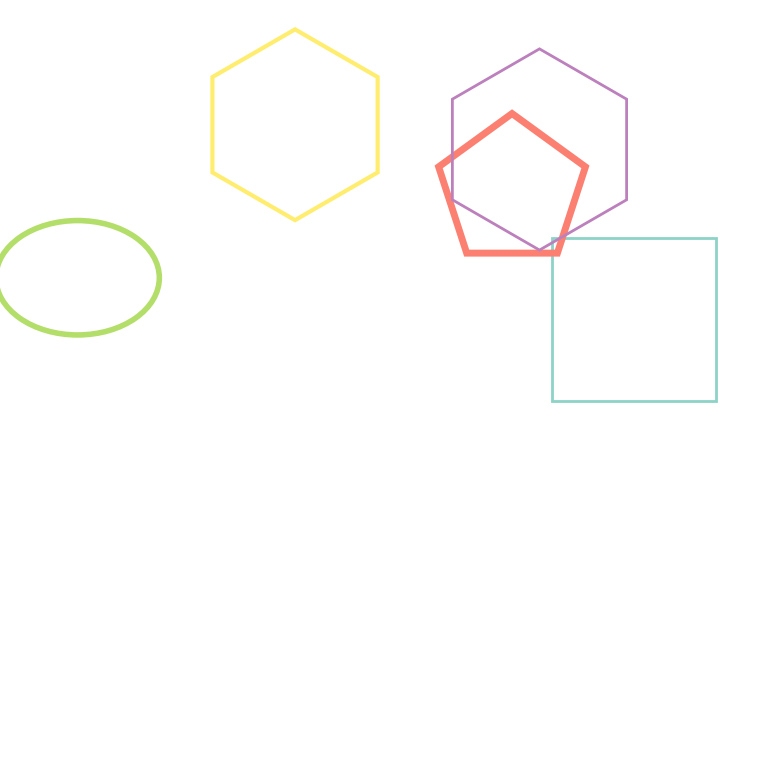[{"shape": "square", "thickness": 1, "radius": 0.53, "center": [0.823, 0.585]}, {"shape": "pentagon", "thickness": 2.5, "radius": 0.5, "center": [0.665, 0.752]}, {"shape": "oval", "thickness": 2, "radius": 0.53, "center": [0.101, 0.639]}, {"shape": "hexagon", "thickness": 1, "radius": 0.65, "center": [0.701, 0.806]}, {"shape": "hexagon", "thickness": 1.5, "radius": 0.62, "center": [0.383, 0.838]}]